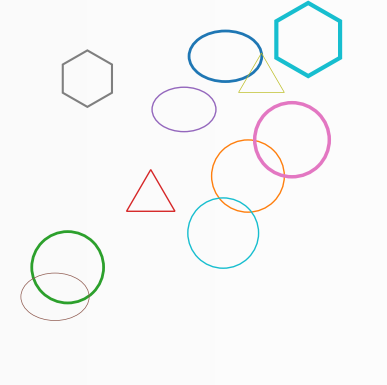[{"shape": "oval", "thickness": 2, "radius": 0.47, "center": [0.582, 0.854]}, {"shape": "circle", "thickness": 1, "radius": 0.47, "center": [0.64, 0.543]}, {"shape": "circle", "thickness": 2, "radius": 0.46, "center": [0.175, 0.306]}, {"shape": "triangle", "thickness": 1, "radius": 0.36, "center": [0.389, 0.487]}, {"shape": "oval", "thickness": 1, "radius": 0.41, "center": [0.475, 0.716]}, {"shape": "oval", "thickness": 0.5, "radius": 0.44, "center": [0.142, 0.229]}, {"shape": "circle", "thickness": 2.5, "radius": 0.48, "center": [0.754, 0.637]}, {"shape": "hexagon", "thickness": 1.5, "radius": 0.37, "center": [0.225, 0.796]}, {"shape": "triangle", "thickness": 0.5, "radius": 0.34, "center": [0.675, 0.794]}, {"shape": "circle", "thickness": 1, "radius": 0.46, "center": [0.576, 0.395]}, {"shape": "hexagon", "thickness": 3, "radius": 0.47, "center": [0.795, 0.897]}]